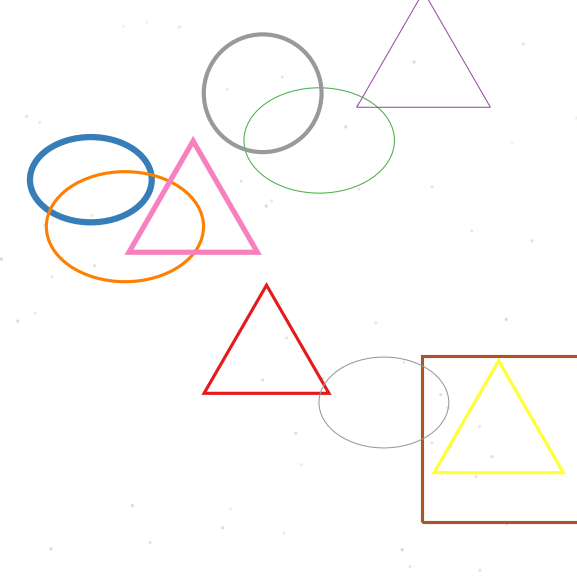[{"shape": "triangle", "thickness": 1.5, "radius": 0.62, "center": [0.461, 0.38]}, {"shape": "oval", "thickness": 3, "radius": 0.53, "center": [0.157, 0.688]}, {"shape": "oval", "thickness": 0.5, "radius": 0.65, "center": [0.553, 0.756]}, {"shape": "triangle", "thickness": 0.5, "radius": 0.67, "center": [0.733, 0.88]}, {"shape": "oval", "thickness": 1.5, "radius": 0.68, "center": [0.216, 0.607]}, {"shape": "triangle", "thickness": 1.5, "radius": 0.65, "center": [0.863, 0.245]}, {"shape": "square", "thickness": 1.5, "radius": 0.72, "center": [0.874, 0.239]}, {"shape": "triangle", "thickness": 2.5, "radius": 0.64, "center": [0.334, 0.627]}, {"shape": "circle", "thickness": 2, "radius": 0.51, "center": [0.455, 0.838]}, {"shape": "oval", "thickness": 0.5, "radius": 0.56, "center": [0.665, 0.302]}]